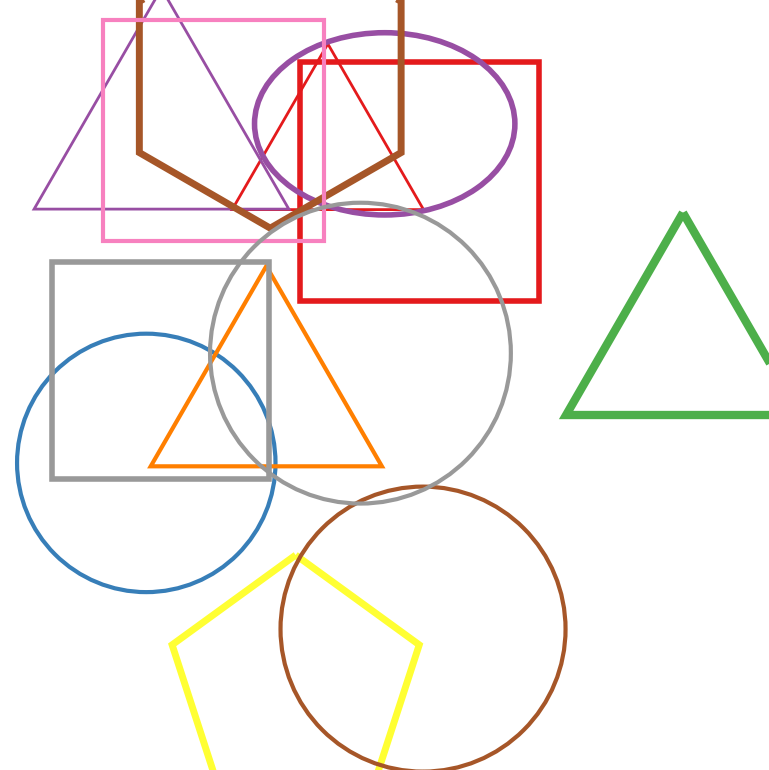[{"shape": "square", "thickness": 2, "radius": 0.78, "center": [0.544, 0.764]}, {"shape": "triangle", "thickness": 1, "radius": 0.72, "center": [0.426, 0.8]}, {"shape": "circle", "thickness": 1.5, "radius": 0.84, "center": [0.19, 0.399]}, {"shape": "triangle", "thickness": 3, "radius": 0.88, "center": [0.887, 0.549]}, {"shape": "triangle", "thickness": 1, "radius": 0.96, "center": [0.21, 0.824]}, {"shape": "oval", "thickness": 2, "radius": 0.85, "center": [0.5, 0.839]}, {"shape": "triangle", "thickness": 1.5, "radius": 0.87, "center": [0.346, 0.481]}, {"shape": "pentagon", "thickness": 2.5, "radius": 0.84, "center": [0.384, 0.11]}, {"shape": "circle", "thickness": 1.5, "radius": 0.93, "center": [0.549, 0.183]}, {"shape": "hexagon", "thickness": 2.5, "radius": 0.98, "center": [0.351, 0.9]}, {"shape": "square", "thickness": 1.5, "radius": 0.72, "center": [0.277, 0.831]}, {"shape": "square", "thickness": 2, "radius": 0.7, "center": [0.208, 0.519]}, {"shape": "circle", "thickness": 1.5, "radius": 0.98, "center": [0.468, 0.541]}]